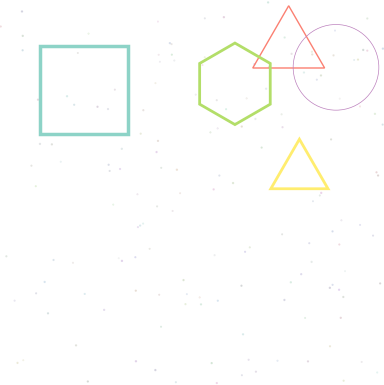[{"shape": "square", "thickness": 2.5, "radius": 0.57, "center": [0.217, 0.766]}, {"shape": "triangle", "thickness": 1, "radius": 0.54, "center": [0.75, 0.877]}, {"shape": "hexagon", "thickness": 2, "radius": 0.53, "center": [0.61, 0.782]}, {"shape": "circle", "thickness": 0.5, "radius": 0.56, "center": [0.873, 0.825]}, {"shape": "triangle", "thickness": 2, "radius": 0.43, "center": [0.778, 0.553]}]